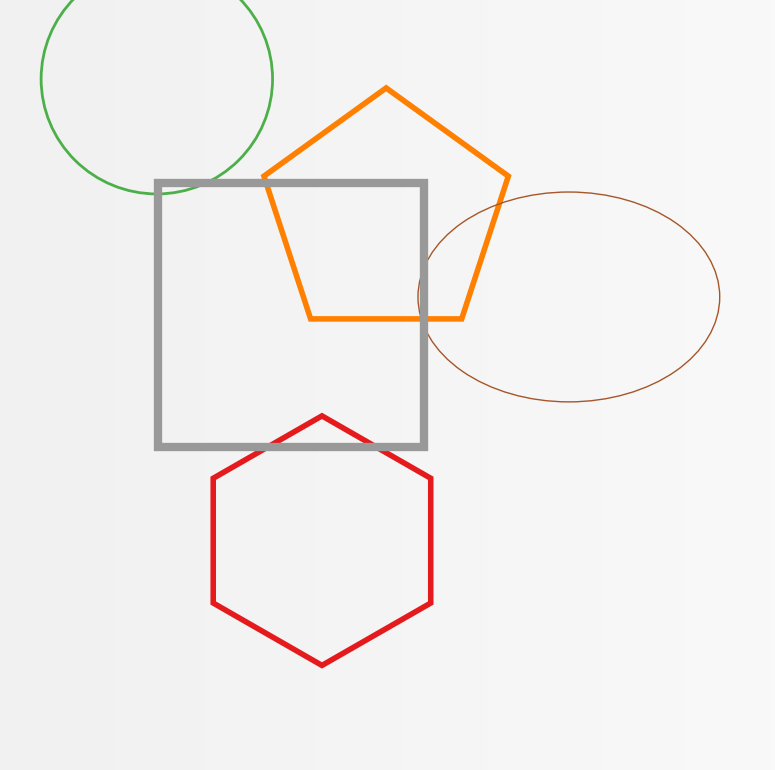[{"shape": "hexagon", "thickness": 2, "radius": 0.81, "center": [0.415, 0.298]}, {"shape": "circle", "thickness": 1, "radius": 0.75, "center": [0.202, 0.897]}, {"shape": "pentagon", "thickness": 2, "radius": 0.83, "center": [0.498, 0.72]}, {"shape": "oval", "thickness": 0.5, "radius": 0.97, "center": [0.734, 0.614]}, {"shape": "square", "thickness": 3, "radius": 0.86, "center": [0.375, 0.591]}]